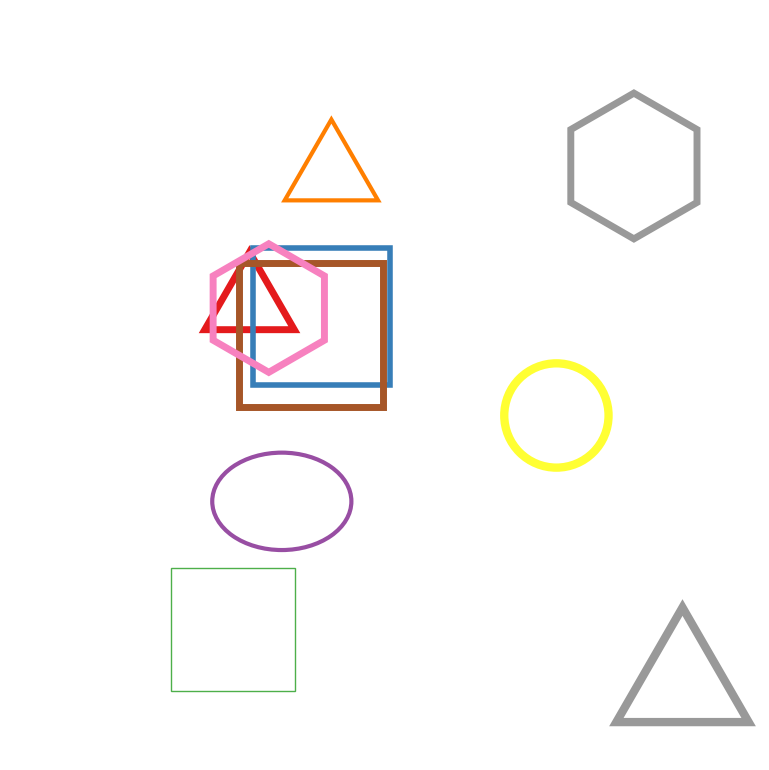[{"shape": "triangle", "thickness": 2.5, "radius": 0.34, "center": [0.324, 0.605]}, {"shape": "square", "thickness": 2, "radius": 0.45, "center": [0.417, 0.589]}, {"shape": "square", "thickness": 0.5, "radius": 0.4, "center": [0.303, 0.182]}, {"shape": "oval", "thickness": 1.5, "radius": 0.45, "center": [0.366, 0.349]}, {"shape": "triangle", "thickness": 1.5, "radius": 0.35, "center": [0.43, 0.775]}, {"shape": "circle", "thickness": 3, "radius": 0.34, "center": [0.723, 0.46]}, {"shape": "square", "thickness": 2.5, "radius": 0.47, "center": [0.404, 0.565]}, {"shape": "hexagon", "thickness": 2.5, "radius": 0.42, "center": [0.349, 0.6]}, {"shape": "hexagon", "thickness": 2.5, "radius": 0.47, "center": [0.823, 0.784]}, {"shape": "triangle", "thickness": 3, "radius": 0.5, "center": [0.886, 0.112]}]